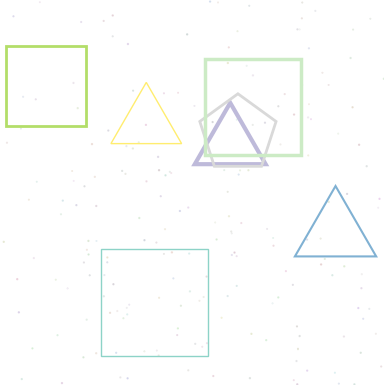[{"shape": "square", "thickness": 1, "radius": 0.69, "center": [0.401, 0.214]}, {"shape": "triangle", "thickness": 3, "radius": 0.53, "center": [0.598, 0.627]}, {"shape": "triangle", "thickness": 1.5, "radius": 0.61, "center": [0.872, 0.395]}, {"shape": "square", "thickness": 2, "radius": 0.52, "center": [0.119, 0.777]}, {"shape": "pentagon", "thickness": 2, "radius": 0.52, "center": [0.618, 0.652]}, {"shape": "square", "thickness": 2.5, "radius": 0.62, "center": [0.656, 0.722]}, {"shape": "triangle", "thickness": 1, "radius": 0.53, "center": [0.38, 0.68]}]